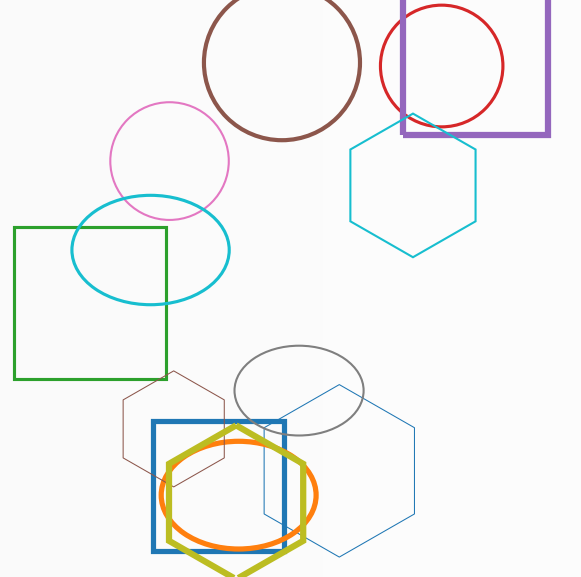[{"shape": "square", "thickness": 2.5, "radius": 0.56, "center": [0.376, 0.158]}, {"shape": "hexagon", "thickness": 0.5, "radius": 0.75, "center": [0.584, 0.184]}, {"shape": "oval", "thickness": 2.5, "radius": 0.67, "center": [0.411, 0.142]}, {"shape": "square", "thickness": 1.5, "radius": 0.66, "center": [0.155, 0.475]}, {"shape": "circle", "thickness": 1.5, "radius": 0.53, "center": [0.76, 0.885]}, {"shape": "square", "thickness": 3, "radius": 0.62, "center": [0.818, 0.891]}, {"shape": "circle", "thickness": 2, "radius": 0.67, "center": [0.485, 0.891]}, {"shape": "hexagon", "thickness": 0.5, "radius": 0.5, "center": [0.299, 0.256]}, {"shape": "circle", "thickness": 1, "radius": 0.51, "center": [0.292, 0.72]}, {"shape": "oval", "thickness": 1, "radius": 0.56, "center": [0.515, 0.323]}, {"shape": "hexagon", "thickness": 3, "radius": 0.67, "center": [0.406, 0.129]}, {"shape": "hexagon", "thickness": 1, "radius": 0.62, "center": [0.71, 0.678]}, {"shape": "oval", "thickness": 1.5, "radius": 0.68, "center": [0.259, 0.566]}]